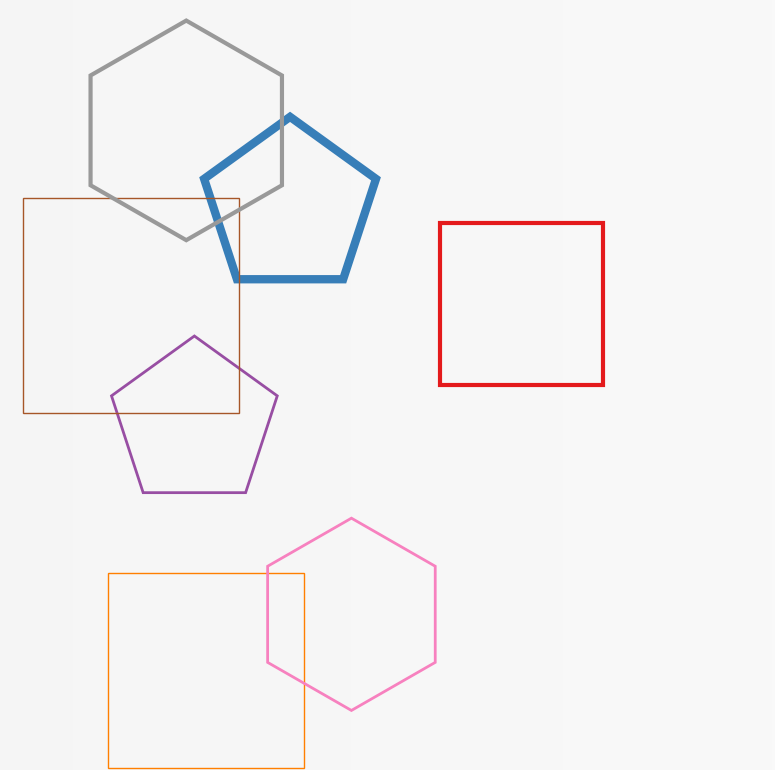[{"shape": "square", "thickness": 1.5, "radius": 0.52, "center": [0.673, 0.605]}, {"shape": "pentagon", "thickness": 3, "radius": 0.58, "center": [0.374, 0.732]}, {"shape": "pentagon", "thickness": 1, "radius": 0.56, "center": [0.251, 0.451]}, {"shape": "square", "thickness": 0.5, "radius": 0.63, "center": [0.266, 0.129]}, {"shape": "square", "thickness": 0.5, "radius": 0.7, "center": [0.169, 0.603]}, {"shape": "hexagon", "thickness": 1, "radius": 0.62, "center": [0.453, 0.202]}, {"shape": "hexagon", "thickness": 1.5, "radius": 0.71, "center": [0.24, 0.831]}]